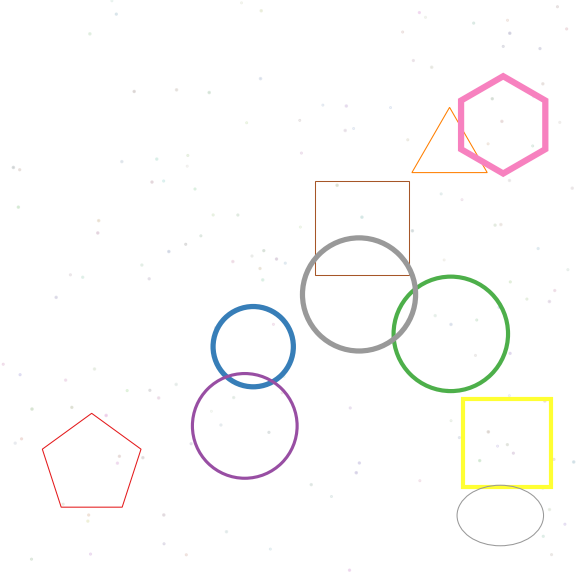[{"shape": "pentagon", "thickness": 0.5, "radius": 0.45, "center": [0.159, 0.194]}, {"shape": "circle", "thickness": 2.5, "radius": 0.35, "center": [0.438, 0.399]}, {"shape": "circle", "thickness": 2, "radius": 0.5, "center": [0.781, 0.421]}, {"shape": "circle", "thickness": 1.5, "radius": 0.45, "center": [0.424, 0.262]}, {"shape": "triangle", "thickness": 0.5, "radius": 0.38, "center": [0.778, 0.738]}, {"shape": "square", "thickness": 2, "radius": 0.38, "center": [0.878, 0.232]}, {"shape": "square", "thickness": 0.5, "radius": 0.41, "center": [0.627, 0.604]}, {"shape": "hexagon", "thickness": 3, "radius": 0.42, "center": [0.871, 0.783]}, {"shape": "circle", "thickness": 2.5, "radius": 0.49, "center": [0.622, 0.489]}, {"shape": "oval", "thickness": 0.5, "radius": 0.37, "center": [0.866, 0.106]}]